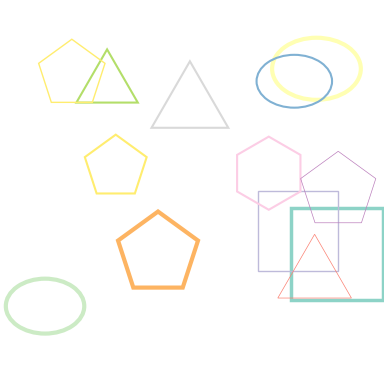[{"shape": "square", "thickness": 2.5, "radius": 0.6, "center": [0.875, 0.34]}, {"shape": "oval", "thickness": 3, "radius": 0.58, "center": [0.822, 0.821]}, {"shape": "square", "thickness": 1, "radius": 0.52, "center": [0.774, 0.4]}, {"shape": "triangle", "thickness": 0.5, "radius": 0.55, "center": [0.817, 0.281]}, {"shape": "oval", "thickness": 1.5, "radius": 0.49, "center": [0.764, 0.789]}, {"shape": "pentagon", "thickness": 3, "radius": 0.55, "center": [0.41, 0.341]}, {"shape": "triangle", "thickness": 1.5, "radius": 0.46, "center": [0.278, 0.78]}, {"shape": "hexagon", "thickness": 1.5, "radius": 0.47, "center": [0.698, 0.55]}, {"shape": "triangle", "thickness": 1.5, "radius": 0.58, "center": [0.493, 0.726]}, {"shape": "pentagon", "thickness": 0.5, "radius": 0.51, "center": [0.878, 0.504]}, {"shape": "oval", "thickness": 3, "radius": 0.51, "center": [0.117, 0.205]}, {"shape": "pentagon", "thickness": 1, "radius": 0.45, "center": [0.187, 0.807]}, {"shape": "pentagon", "thickness": 1.5, "radius": 0.42, "center": [0.301, 0.566]}]